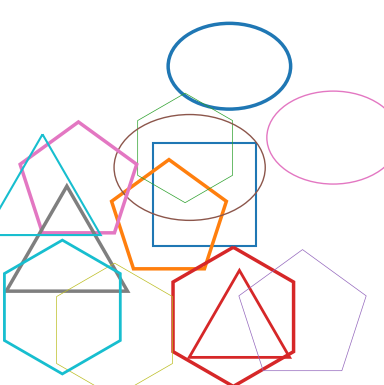[{"shape": "oval", "thickness": 2.5, "radius": 0.8, "center": [0.596, 0.828]}, {"shape": "square", "thickness": 1.5, "radius": 0.67, "center": [0.53, 0.495]}, {"shape": "pentagon", "thickness": 2.5, "radius": 0.78, "center": [0.439, 0.429]}, {"shape": "hexagon", "thickness": 0.5, "radius": 0.71, "center": [0.481, 0.616]}, {"shape": "triangle", "thickness": 2, "radius": 0.75, "center": [0.622, 0.147]}, {"shape": "hexagon", "thickness": 2.5, "radius": 0.9, "center": [0.606, 0.177]}, {"shape": "pentagon", "thickness": 0.5, "radius": 0.87, "center": [0.786, 0.178]}, {"shape": "oval", "thickness": 1, "radius": 0.98, "center": [0.493, 0.565]}, {"shape": "pentagon", "thickness": 2.5, "radius": 0.8, "center": [0.204, 0.524]}, {"shape": "oval", "thickness": 1, "radius": 0.86, "center": [0.866, 0.643]}, {"shape": "triangle", "thickness": 2.5, "radius": 0.91, "center": [0.174, 0.335]}, {"shape": "hexagon", "thickness": 0.5, "radius": 0.87, "center": [0.298, 0.143]}, {"shape": "triangle", "thickness": 1.5, "radius": 0.87, "center": [0.11, 0.477]}, {"shape": "hexagon", "thickness": 2, "radius": 0.87, "center": [0.162, 0.203]}]